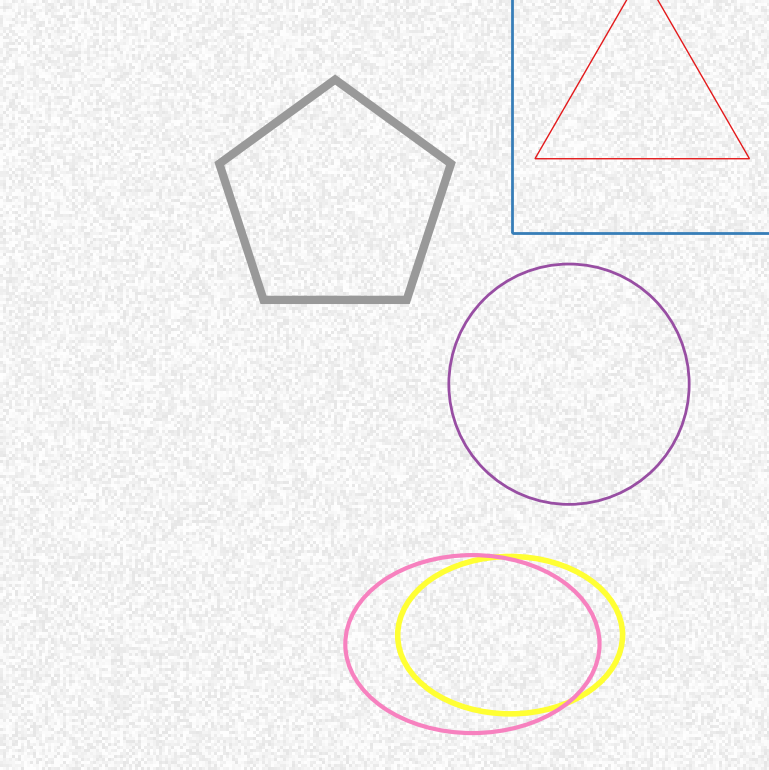[{"shape": "triangle", "thickness": 0.5, "radius": 0.8, "center": [0.834, 0.874]}, {"shape": "square", "thickness": 1, "radius": 0.95, "center": [0.855, 0.887]}, {"shape": "circle", "thickness": 1, "radius": 0.78, "center": [0.739, 0.501]}, {"shape": "oval", "thickness": 2, "radius": 0.73, "center": [0.663, 0.175]}, {"shape": "oval", "thickness": 1.5, "radius": 0.83, "center": [0.614, 0.164]}, {"shape": "pentagon", "thickness": 3, "radius": 0.79, "center": [0.435, 0.739]}]